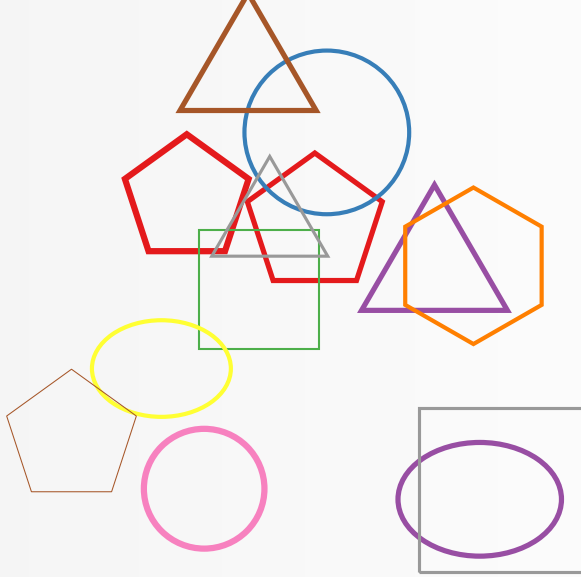[{"shape": "pentagon", "thickness": 2.5, "radius": 0.61, "center": [0.542, 0.612]}, {"shape": "pentagon", "thickness": 3, "radius": 0.56, "center": [0.321, 0.655]}, {"shape": "circle", "thickness": 2, "radius": 0.71, "center": [0.562, 0.77]}, {"shape": "square", "thickness": 1, "radius": 0.52, "center": [0.446, 0.497]}, {"shape": "triangle", "thickness": 2.5, "radius": 0.72, "center": [0.748, 0.534]}, {"shape": "oval", "thickness": 2.5, "radius": 0.7, "center": [0.825, 0.135]}, {"shape": "hexagon", "thickness": 2, "radius": 0.68, "center": [0.815, 0.539]}, {"shape": "oval", "thickness": 2, "radius": 0.6, "center": [0.278, 0.361]}, {"shape": "triangle", "thickness": 2.5, "radius": 0.68, "center": [0.427, 0.875]}, {"shape": "pentagon", "thickness": 0.5, "radius": 0.59, "center": [0.123, 0.243]}, {"shape": "circle", "thickness": 3, "radius": 0.52, "center": [0.351, 0.153]}, {"shape": "square", "thickness": 1.5, "radius": 0.71, "center": [0.863, 0.151]}, {"shape": "triangle", "thickness": 1.5, "radius": 0.58, "center": [0.464, 0.613]}]